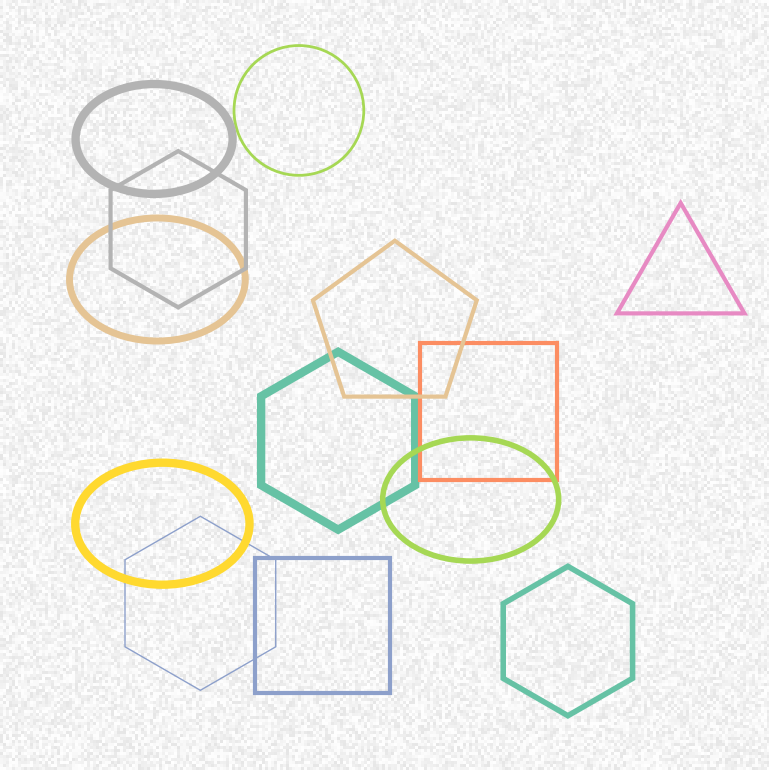[{"shape": "hexagon", "thickness": 3, "radius": 0.58, "center": [0.439, 0.428]}, {"shape": "hexagon", "thickness": 2, "radius": 0.48, "center": [0.738, 0.167]}, {"shape": "square", "thickness": 1.5, "radius": 0.44, "center": [0.634, 0.466]}, {"shape": "square", "thickness": 1.5, "radius": 0.44, "center": [0.418, 0.187]}, {"shape": "hexagon", "thickness": 0.5, "radius": 0.57, "center": [0.26, 0.217]}, {"shape": "triangle", "thickness": 1.5, "radius": 0.48, "center": [0.884, 0.641]}, {"shape": "circle", "thickness": 1, "radius": 0.42, "center": [0.388, 0.857]}, {"shape": "oval", "thickness": 2, "radius": 0.57, "center": [0.611, 0.351]}, {"shape": "oval", "thickness": 3, "radius": 0.57, "center": [0.211, 0.32]}, {"shape": "oval", "thickness": 2.5, "radius": 0.57, "center": [0.204, 0.637]}, {"shape": "pentagon", "thickness": 1.5, "radius": 0.56, "center": [0.513, 0.575]}, {"shape": "hexagon", "thickness": 1.5, "radius": 0.51, "center": [0.231, 0.702]}, {"shape": "oval", "thickness": 3, "radius": 0.51, "center": [0.2, 0.82]}]